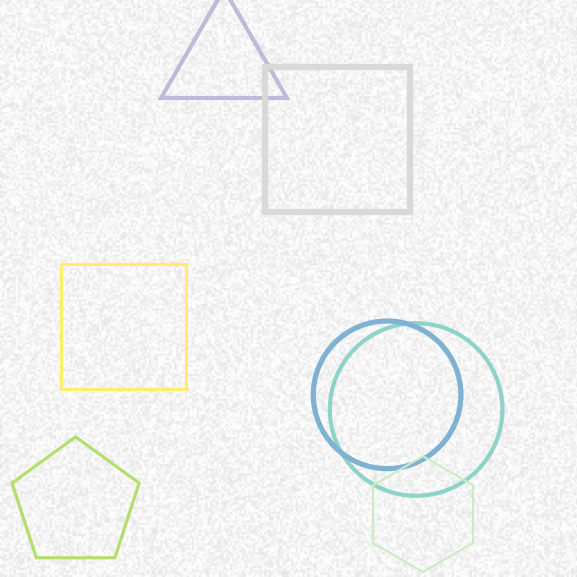[{"shape": "circle", "thickness": 2, "radius": 0.75, "center": [0.721, 0.29]}, {"shape": "triangle", "thickness": 2, "radius": 0.63, "center": [0.388, 0.892]}, {"shape": "circle", "thickness": 2.5, "radius": 0.64, "center": [0.67, 0.315]}, {"shape": "pentagon", "thickness": 1.5, "radius": 0.58, "center": [0.131, 0.127]}, {"shape": "square", "thickness": 3, "radius": 0.63, "center": [0.585, 0.757]}, {"shape": "hexagon", "thickness": 1, "radius": 0.5, "center": [0.732, 0.109]}, {"shape": "square", "thickness": 1.5, "radius": 0.54, "center": [0.214, 0.434]}]